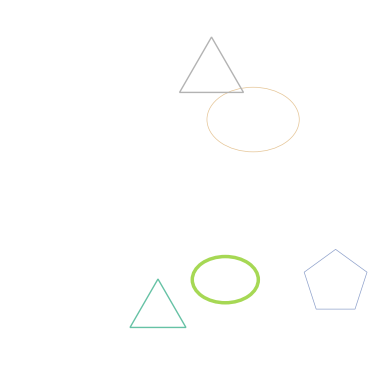[{"shape": "triangle", "thickness": 1, "radius": 0.42, "center": [0.41, 0.191]}, {"shape": "pentagon", "thickness": 0.5, "radius": 0.43, "center": [0.872, 0.267]}, {"shape": "oval", "thickness": 2.5, "radius": 0.43, "center": [0.585, 0.274]}, {"shape": "oval", "thickness": 0.5, "radius": 0.6, "center": [0.657, 0.69]}, {"shape": "triangle", "thickness": 1, "radius": 0.48, "center": [0.549, 0.808]}]